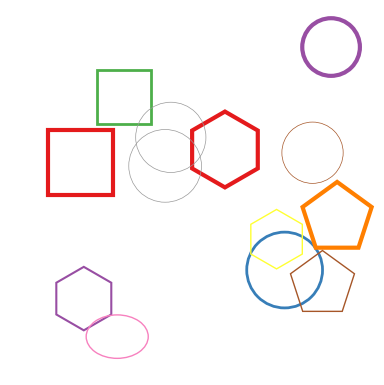[{"shape": "hexagon", "thickness": 3, "radius": 0.49, "center": [0.584, 0.612]}, {"shape": "square", "thickness": 3, "radius": 0.42, "center": [0.21, 0.579]}, {"shape": "circle", "thickness": 2, "radius": 0.49, "center": [0.739, 0.299]}, {"shape": "square", "thickness": 2, "radius": 0.35, "center": [0.322, 0.747]}, {"shape": "hexagon", "thickness": 1.5, "radius": 0.41, "center": [0.218, 0.224]}, {"shape": "circle", "thickness": 3, "radius": 0.37, "center": [0.86, 0.878]}, {"shape": "pentagon", "thickness": 3, "radius": 0.47, "center": [0.876, 0.433]}, {"shape": "hexagon", "thickness": 1, "radius": 0.39, "center": [0.718, 0.379]}, {"shape": "pentagon", "thickness": 1, "radius": 0.44, "center": [0.838, 0.262]}, {"shape": "circle", "thickness": 0.5, "radius": 0.4, "center": [0.812, 0.603]}, {"shape": "oval", "thickness": 1, "radius": 0.4, "center": [0.304, 0.126]}, {"shape": "circle", "thickness": 0.5, "radius": 0.46, "center": [0.444, 0.643]}, {"shape": "circle", "thickness": 0.5, "radius": 0.47, "center": [0.429, 0.569]}]